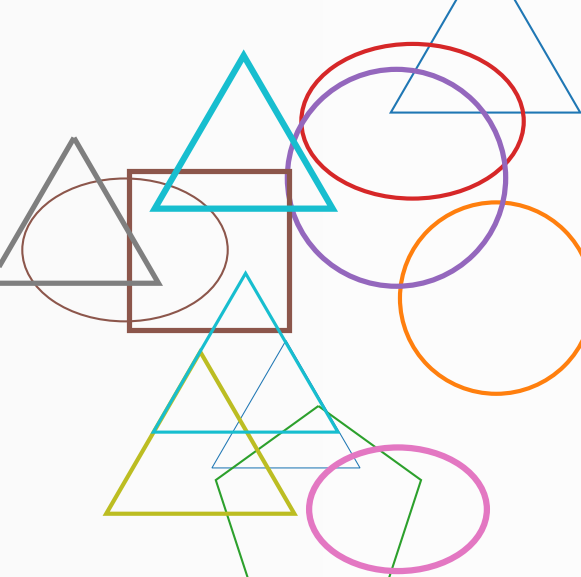[{"shape": "triangle", "thickness": 1, "radius": 0.94, "center": [0.835, 0.898]}, {"shape": "triangle", "thickness": 0.5, "radius": 0.74, "center": [0.492, 0.262]}, {"shape": "circle", "thickness": 2, "radius": 0.83, "center": [0.854, 0.483]}, {"shape": "pentagon", "thickness": 1, "radius": 0.93, "center": [0.548, 0.11]}, {"shape": "oval", "thickness": 2, "radius": 0.96, "center": [0.71, 0.789]}, {"shape": "circle", "thickness": 2.5, "radius": 0.94, "center": [0.682, 0.691]}, {"shape": "oval", "thickness": 1, "radius": 0.88, "center": [0.215, 0.566]}, {"shape": "square", "thickness": 2.5, "radius": 0.69, "center": [0.36, 0.565]}, {"shape": "oval", "thickness": 3, "radius": 0.76, "center": [0.685, 0.117]}, {"shape": "triangle", "thickness": 2.5, "radius": 0.84, "center": [0.127, 0.593]}, {"shape": "triangle", "thickness": 2, "radius": 0.93, "center": [0.345, 0.203]}, {"shape": "triangle", "thickness": 1.5, "radius": 0.92, "center": [0.423, 0.343]}, {"shape": "triangle", "thickness": 3, "radius": 0.88, "center": [0.419, 0.726]}]